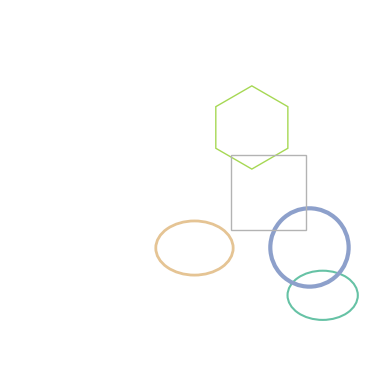[{"shape": "oval", "thickness": 1.5, "radius": 0.46, "center": [0.838, 0.233]}, {"shape": "circle", "thickness": 3, "radius": 0.51, "center": [0.804, 0.357]}, {"shape": "hexagon", "thickness": 1, "radius": 0.54, "center": [0.654, 0.669]}, {"shape": "oval", "thickness": 2, "radius": 0.5, "center": [0.505, 0.356]}, {"shape": "square", "thickness": 1, "radius": 0.49, "center": [0.698, 0.499]}]